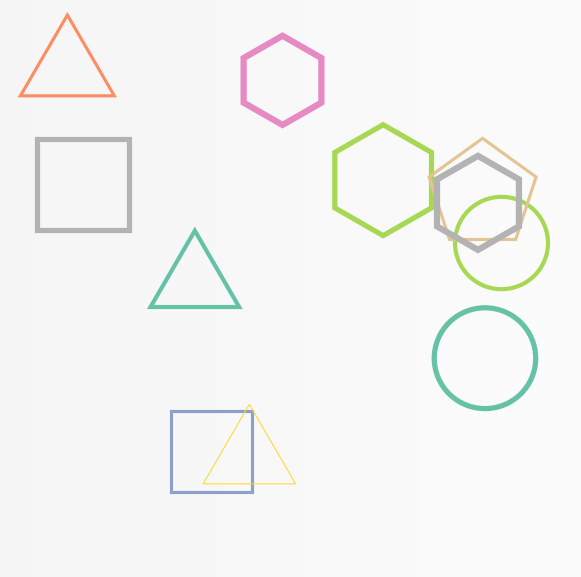[{"shape": "circle", "thickness": 2.5, "radius": 0.44, "center": [0.834, 0.379]}, {"shape": "triangle", "thickness": 2, "radius": 0.44, "center": [0.335, 0.512]}, {"shape": "triangle", "thickness": 1.5, "radius": 0.47, "center": [0.116, 0.88]}, {"shape": "square", "thickness": 1.5, "radius": 0.35, "center": [0.364, 0.217]}, {"shape": "hexagon", "thickness": 3, "radius": 0.39, "center": [0.486, 0.86]}, {"shape": "hexagon", "thickness": 2.5, "radius": 0.48, "center": [0.659, 0.687]}, {"shape": "circle", "thickness": 2, "radius": 0.4, "center": [0.863, 0.578]}, {"shape": "triangle", "thickness": 0.5, "radius": 0.46, "center": [0.429, 0.207]}, {"shape": "pentagon", "thickness": 1.5, "radius": 0.48, "center": [0.83, 0.663]}, {"shape": "square", "thickness": 2.5, "radius": 0.39, "center": [0.143, 0.68]}, {"shape": "hexagon", "thickness": 3, "radius": 0.41, "center": [0.822, 0.648]}]